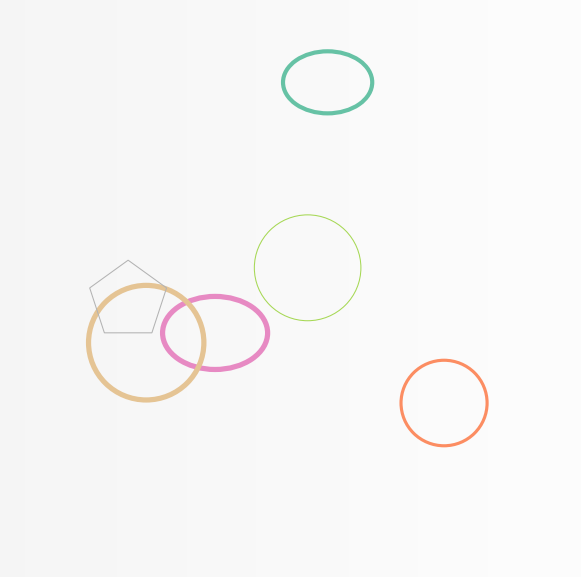[{"shape": "oval", "thickness": 2, "radius": 0.38, "center": [0.564, 0.857]}, {"shape": "circle", "thickness": 1.5, "radius": 0.37, "center": [0.764, 0.301]}, {"shape": "oval", "thickness": 2.5, "radius": 0.45, "center": [0.37, 0.423]}, {"shape": "circle", "thickness": 0.5, "radius": 0.46, "center": [0.529, 0.535]}, {"shape": "circle", "thickness": 2.5, "radius": 0.5, "center": [0.252, 0.406]}, {"shape": "pentagon", "thickness": 0.5, "radius": 0.35, "center": [0.22, 0.479]}]